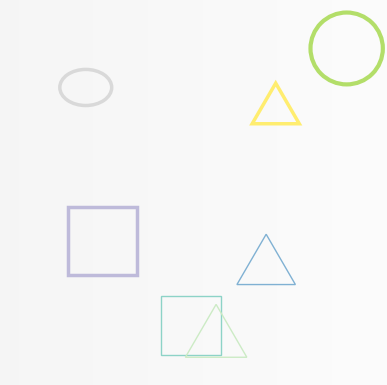[{"shape": "square", "thickness": 1, "radius": 0.38, "center": [0.492, 0.155]}, {"shape": "square", "thickness": 2.5, "radius": 0.44, "center": [0.265, 0.374]}, {"shape": "triangle", "thickness": 1, "radius": 0.44, "center": [0.687, 0.304]}, {"shape": "circle", "thickness": 3, "radius": 0.47, "center": [0.895, 0.874]}, {"shape": "oval", "thickness": 2.5, "radius": 0.33, "center": [0.221, 0.773]}, {"shape": "triangle", "thickness": 1, "radius": 0.46, "center": [0.558, 0.118]}, {"shape": "triangle", "thickness": 2.5, "radius": 0.35, "center": [0.712, 0.714]}]